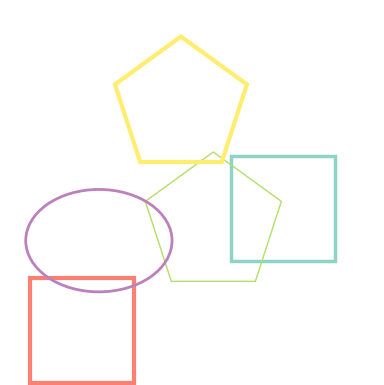[{"shape": "square", "thickness": 2.5, "radius": 0.68, "center": [0.735, 0.458]}, {"shape": "square", "thickness": 3, "radius": 0.68, "center": [0.212, 0.142]}, {"shape": "pentagon", "thickness": 1, "radius": 0.93, "center": [0.554, 0.419]}, {"shape": "oval", "thickness": 2, "radius": 0.95, "center": [0.257, 0.375]}, {"shape": "pentagon", "thickness": 3, "radius": 0.9, "center": [0.47, 0.725]}]